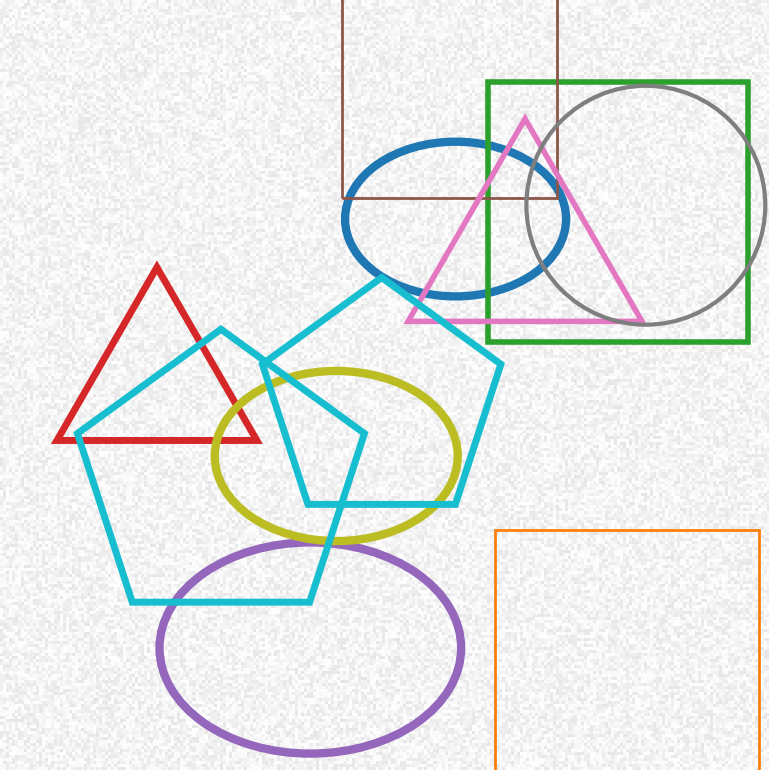[{"shape": "oval", "thickness": 3, "radius": 0.72, "center": [0.592, 0.716]}, {"shape": "square", "thickness": 1, "radius": 0.86, "center": [0.815, 0.14]}, {"shape": "square", "thickness": 2, "radius": 0.84, "center": [0.803, 0.724]}, {"shape": "triangle", "thickness": 2.5, "radius": 0.75, "center": [0.204, 0.503]}, {"shape": "oval", "thickness": 3, "radius": 0.98, "center": [0.403, 0.158]}, {"shape": "square", "thickness": 1, "radius": 0.7, "center": [0.583, 0.882]}, {"shape": "triangle", "thickness": 2, "radius": 0.88, "center": [0.682, 0.67]}, {"shape": "circle", "thickness": 1.5, "radius": 0.78, "center": [0.839, 0.733]}, {"shape": "oval", "thickness": 3, "radius": 0.79, "center": [0.437, 0.408]}, {"shape": "pentagon", "thickness": 2.5, "radius": 0.81, "center": [0.496, 0.477]}, {"shape": "pentagon", "thickness": 2.5, "radius": 0.98, "center": [0.287, 0.376]}]